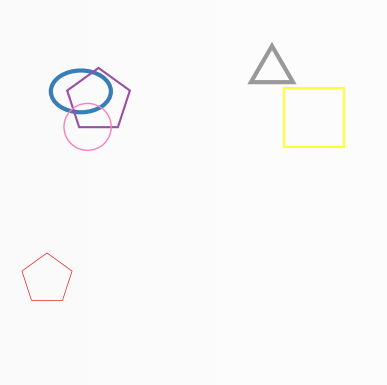[{"shape": "pentagon", "thickness": 0.5, "radius": 0.34, "center": [0.121, 0.275]}, {"shape": "oval", "thickness": 3, "radius": 0.39, "center": [0.209, 0.763]}, {"shape": "pentagon", "thickness": 1.5, "radius": 0.43, "center": [0.254, 0.738]}, {"shape": "square", "thickness": 1.5, "radius": 0.38, "center": [0.81, 0.694]}, {"shape": "circle", "thickness": 1, "radius": 0.3, "center": [0.226, 0.67]}, {"shape": "triangle", "thickness": 3, "radius": 0.31, "center": [0.702, 0.818]}]